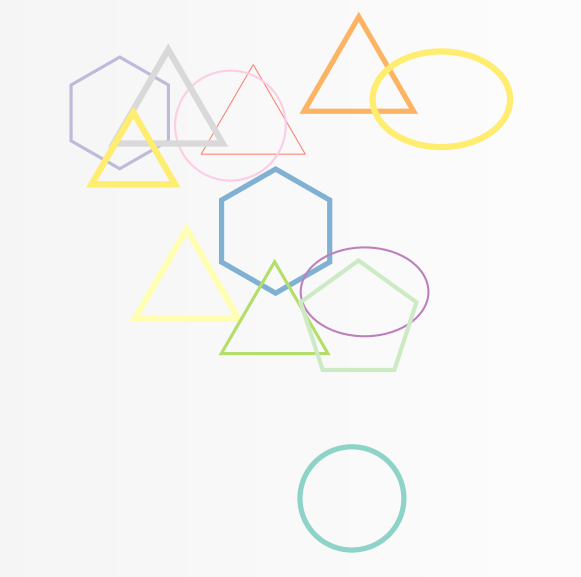[{"shape": "circle", "thickness": 2.5, "radius": 0.45, "center": [0.605, 0.136]}, {"shape": "triangle", "thickness": 3, "radius": 0.51, "center": [0.321, 0.499]}, {"shape": "hexagon", "thickness": 1.5, "radius": 0.48, "center": [0.206, 0.804]}, {"shape": "triangle", "thickness": 0.5, "radius": 0.52, "center": [0.436, 0.784]}, {"shape": "hexagon", "thickness": 2.5, "radius": 0.54, "center": [0.474, 0.599]}, {"shape": "triangle", "thickness": 2.5, "radius": 0.55, "center": [0.617, 0.861]}, {"shape": "triangle", "thickness": 1.5, "radius": 0.53, "center": [0.472, 0.44]}, {"shape": "circle", "thickness": 1, "radius": 0.48, "center": [0.396, 0.782]}, {"shape": "triangle", "thickness": 3, "radius": 0.54, "center": [0.289, 0.805]}, {"shape": "oval", "thickness": 1, "radius": 0.55, "center": [0.627, 0.494]}, {"shape": "pentagon", "thickness": 2, "radius": 0.52, "center": [0.617, 0.443]}, {"shape": "oval", "thickness": 3, "radius": 0.59, "center": [0.759, 0.827]}, {"shape": "triangle", "thickness": 3, "radius": 0.42, "center": [0.229, 0.721]}]